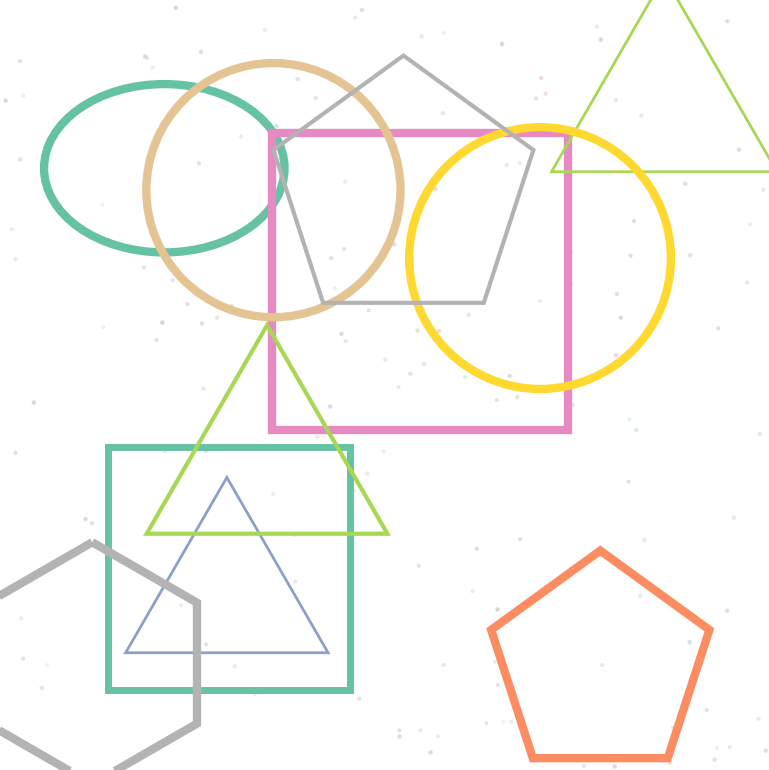[{"shape": "oval", "thickness": 3, "radius": 0.78, "center": [0.213, 0.781]}, {"shape": "square", "thickness": 2.5, "radius": 0.79, "center": [0.297, 0.262]}, {"shape": "pentagon", "thickness": 3, "radius": 0.75, "center": [0.78, 0.136]}, {"shape": "triangle", "thickness": 1, "radius": 0.76, "center": [0.295, 0.228]}, {"shape": "square", "thickness": 3, "radius": 0.96, "center": [0.545, 0.635]}, {"shape": "triangle", "thickness": 1.5, "radius": 0.9, "center": [0.347, 0.397]}, {"shape": "triangle", "thickness": 1, "radius": 0.85, "center": [0.863, 0.861]}, {"shape": "circle", "thickness": 3, "radius": 0.85, "center": [0.701, 0.665]}, {"shape": "circle", "thickness": 3, "radius": 0.83, "center": [0.355, 0.753]}, {"shape": "pentagon", "thickness": 1.5, "radius": 0.89, "center": [0.524, 0.75]}, {"shape": "hexagon", "thickness": 3, "radius": 0.79, "center": [0.12, 0.139]}]